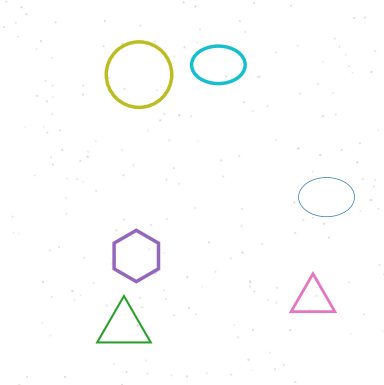[{"shape": "oval", "thickness": 0.5, "radius": 0.36, "center": [0.848, 0.488]}, {"shape": "triangle", "thickness": 1.5, "radius": 0.4, "center": [0.322, 0.151]}, {"shape": "hexagon", "thickness": 2.5, "radius": 0.33, "center": [0.354, 0.335]}, {"shape": "triangle", "thickness": 2, "radius": 0.33, "center": [0.813, 0.223]}, {"shape": "circle", "thickness": 2.5, "radius": 0.43, "center": [0.361, 0.806]}, {"shape": "oval", "thickness": 2.5, "radius": 0.35, "center": [0.567, 0.832]}]